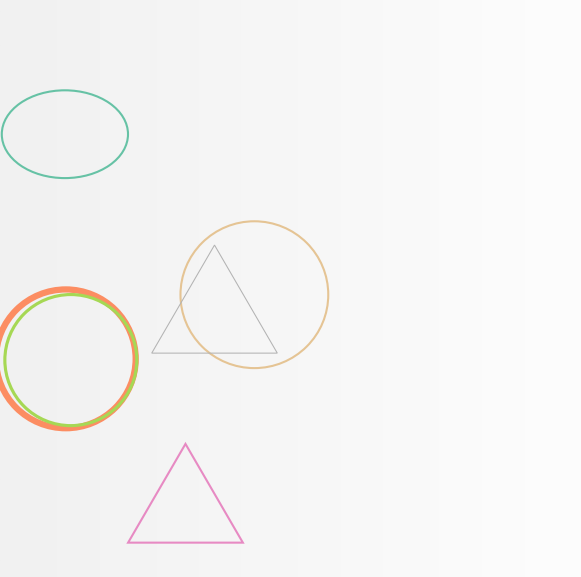[{"shape": "oval", "thickness": 1, "radius": 0.54, "center": [0.112, 0.767]}, {"shape": "circle", "thickness": 3, "radius": 0.6, "center": [0.113, 0.378]}, {"shape": "triangle", "thickness": 1, "radius": 0.57, "center": [0.319, 0.116]}, {"shape": "circle", "thickness": 1.5, "radius": 0.57, "center": [0.122, 0.376]}, {"shape": "circle", "thickness": 1, "radius": 0.64, "center": [0.438, 0.489]}, {"shape": "triangle", "thickness": 0.5, "radius": 0.62, "center": [0.369, 0.45]}]